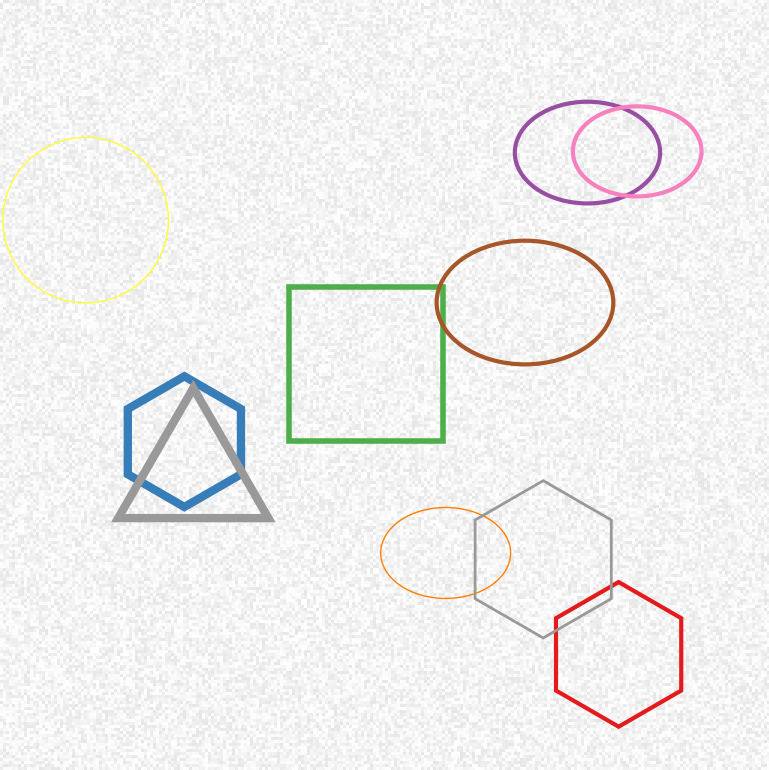[{"shape": "hexagon", "thickness": 1.5, "radius": 0.47, "center": [0.803, 0.15]}, {"shape": "hexagon", "thickness": 3, "radius": 0.42, "center": [0.239, 0.426]}, {"shape": "square", "thickness": 2, "radius": 0.5, "center": [0.476, 0.527]}, {"shape": "oval", "thickness": 1.5, "radius": 0.47, "center": [0.763, 0.802]}, {"shape": "oval", "thickness": 0.5, "radius": 0.42, "center": [0.579, 0.282]}, {"shape": "circle", "thickness": 0.5, "radius": 0.54, "center": [0.111, 0.714]}, {"shape": "oval", "thickness": 1.5, "radius": 0.57, "center": [0.682, 0.607]}, {"shape": "oval", "thickness": 1.5, "radius": 0.42, "center": [0.828, 0.803]}, {"shape": "hexagon", "thickness": 1, "radius": 0.51, "center": [0.705, 0.274]}, {"shape": "triangle", "thickness": 3, "radius": 0.56, "center": [0.251, 0.383]}]